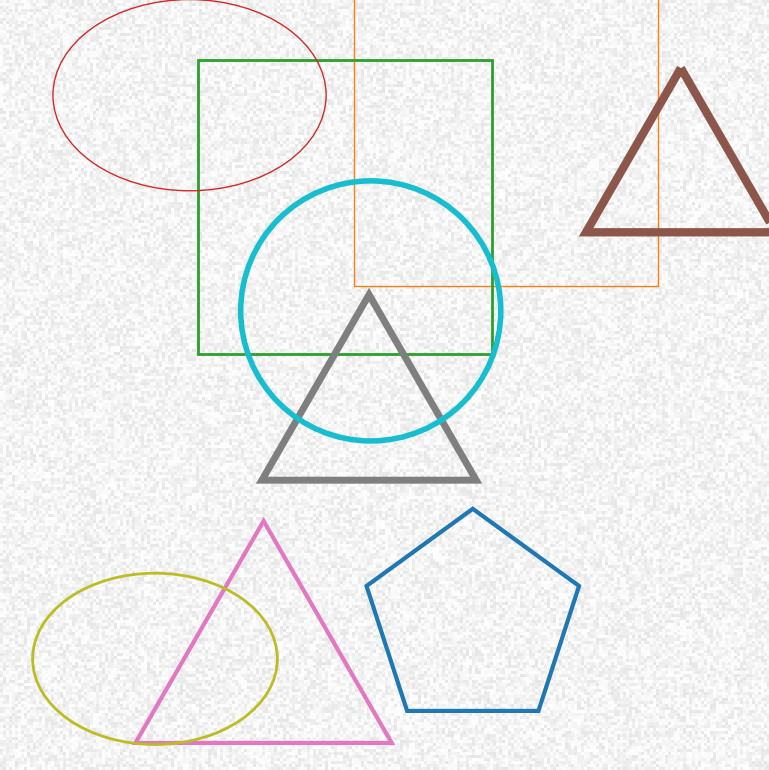[{"shape": "pentagon", "thickness": 1.5, "radius": 0.73, "center": [0.614, 0.194]}, {"shape": "square", "thickness": 0.5, "radius": 0.99, "center": [0.657, 0.827]}, {"shape": "square", "thickness": 1, "radius": 0.96, "center": [0.448, 0.731]}, {"shape": "oval", "thickness": 0.5, "radius": 0.89, "center": [0.246, 0.876]}, {"shape": "triangle", "thickness": 3, "radius": 0.71, "center": [0.884, 0.769]}, {"shape": "triangle", "thickness": 1.5, "radius": 0.96, "center": [0.342, 0.131]}, {"shape": "triangle", "thickness": 2.5, "radius": 0.8, "center": [0.479, 0.457]}, {"shape": "oval", "thickness": 1, "radius": 0.79, "center": [0.201, 0.144]}, {"shape": "circle", "thickness": 2, "radius": 0.84, "center": [0.481, 0.596]}]